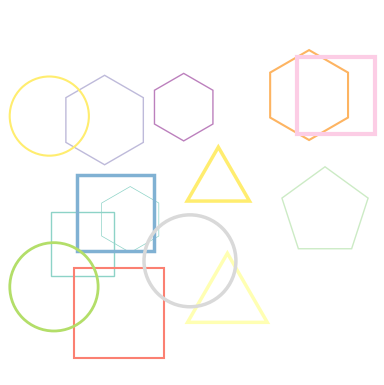[{"shape": "square", "thickness": 1, "radius": 0.41, "center": [0.214, 0.366]}, {"shape": "hexagon", "thickness": 0.5, "radius": 0.43, "center": [0.338, 0.43]}, {"shape": "triangle", "thickness": 2.5, "radius": 0.6, "center": [0.591, 0.223]}, {"shape": "hexagon", "thickness": 1, "radius": 0.58, "center": [0.272, 0.688]}, {"shape": "square", "thickness": 1.5, "radius": 0.58, "center": [0.31, 0.186]}, {"shape": "square", "thickness": 2.5, "radius": 0.5, "center": [0.3, 0.447]}, {"shape": "hexagon", "thickness": 1.5, "radius": 0.58, "center": [0.803, 0.753]}, {"shape": "circle", "thickness": 2, "radius": 0.57, "center": [0.14, 0.255]}, {"shape": "square", "thickness": 3, "radius": 0.5, "center": [0.873, 0.752]}, {"shape": "circle", "thickness": 2.5, "radius": 0.6, "center": [0.493, 0.323]}, {"shape": "hexagon", "thickness": 1, "radius": 0.44, "center": [0.477, 0.722]}, {"shape": "pentagon", "thickness": 1, "radius": 0.59, "center": [0.844, 0.449]}, {"shape": "circle", "thickness": 1.5, "radius": 0.51, "center": [0.128, 0.698]}, {"shape": "triangle", "thickness": 2.5, "radius": 0.47, "center": [0.567, 0.524]}]